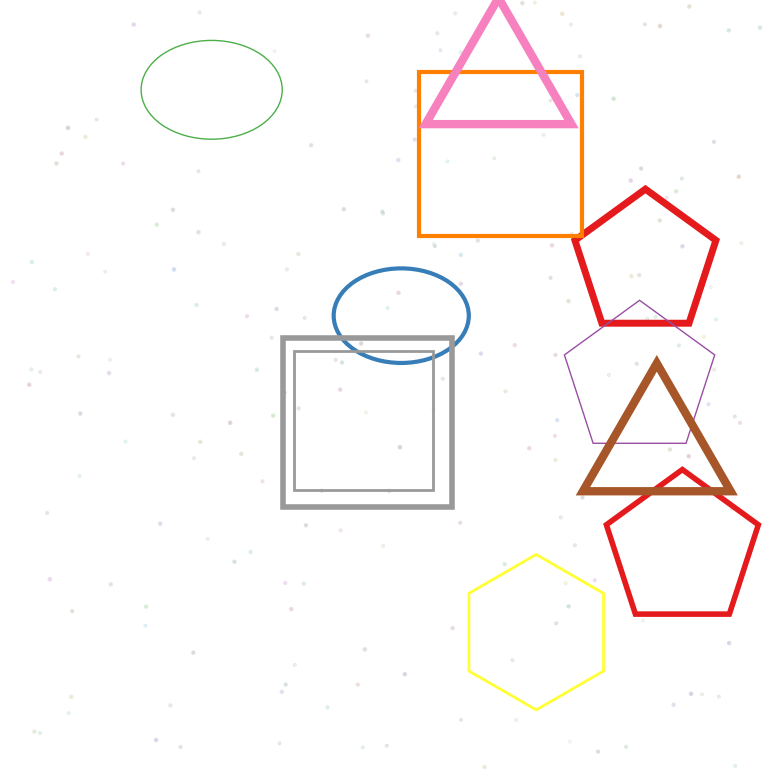[{"shape": "pentagon", "thickness": 2, "radius": 0.52, "center": [0.886, 0.286]}, {"shape": "pentagon", "thickness": 2.5, "radius": 0.48, "center": [0.838, 0.658]}, {"shape": "oval", "thickness": 1.5, "radius": 0.44, "center": [0.521, 0.59]}, {"shape": "oval", "thickness": 0.5, "radius": 0.46, "center": [0.275, 0.883]}, {"shape": "pentagon", "thickness": 0.5, "radius": 0.51, "center": [0.831, 0.507]}, {"shape": "square", "thickness": 1.5, "radius": 0.53, "center": [0.65, 0.8]}, {"shape": "hexagon", "thickness": 1, "radius": 0.5, "center": [0.696, 0.179]}, {"shape": "triangle", "thickness": 3, "radius": 0.55, "center": [0.853, 0.417]}, {"shape": "triangle", "thickness": 3, "radius": 0.55, "center": [0.647, 0.893]}, {"shape": "square", "thickness": 2, "radius": 0.55, "center": [0.477, 0.452]}, {"shape": "square", "thickness": 1, "radius": 0.45, "center": [0.472, 0.454]}]